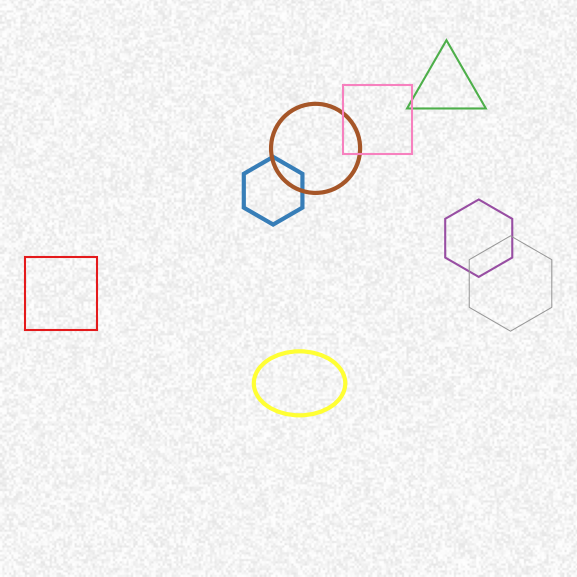[{"shape": "square", "thickness": 1, "radius": 0.31, "center": [0.105, 0.491]}, {"shape": "hexagon", "thickness": 2, "radius": 0.29, "center": [0.473, 0.669]}, {"shape": "triangle", "thickness": 1, "radius": 0.39, "center": [0.773, 0.851]}, {"shape": "hexagon", "thickness": 1, "radius": 0.34, "center": [0.829, 0.587]}, {"shape": "oval", "thickness": 2, "radius": 0.4, "center": [0.519, 0.335]}, {"shape": "circle", "thickness": 2, "radius": 0.39, "center": [0.546, 0.742]}, {"shape": "square", "thickness": 1, "radius": 0.3, "center": [0.654, 0.793]}, {"shape": "hexagon", "thickness": 0.5, "radius": 0.41, "center": [0.884, 0.508]}]